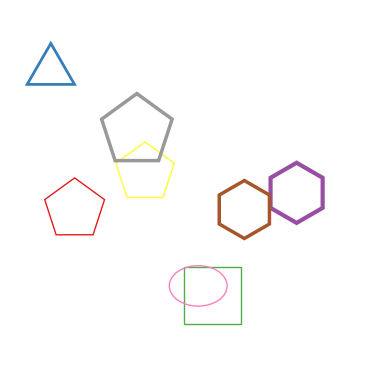[{"shape": "pentagon", "thickness": 1, "radius": 0.41, "center": [0.194, 0.456]}, {"shape": "triangle", "thickness": 2, "radius": 0.36, "center": [0.132, 0.816]}, {"shape": "square", "thickness": 1, "radius": 0.37, "center": [0.552, 0.233]}, {"shape": "hexagon", "thickness": 3, "radius": 0.39, "center": [0.77, 0.499]}, {"shape": "pentagon", "thickness": 1, "radius": 0.4, "center": [0.377, 0.551]}, {"shape": "hexagon", "thickness": 2.5, "radius": 0.38, "center": [0.635, 0.456]}, {"shape": "oval", "thickness": 1, "radius": 0.38, "center": [0.515, 0.257]}, {"shape": "pentagon", "thickness": 2.5, "radius": 0.48, "center": [0.355, 0.661]}]